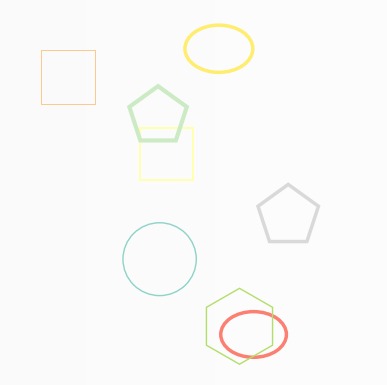[{"shape": "circle", "thickness": 1, "radius": 0.47, "center": [0.412, 0.327]}, {"shape": "square", "thickness": 1.5, "radius": 0.34, "center": [0.43, 0.601]}, {"shape": "oval", "thickness": 2.5, "radius": 0.42, "center": [0.654, 0.131]}, {"shape": "square", "thickness": 0.5, "radius": 0.35, "center": [0.175, 0.799]}, {"shape": "hexagon", "thickness": 1, "radius": 0.49, "center": [0.618, 0.153]}, {"shape": "pentagon", "thickness": 2.5, "radius": 0.41, "center": [0.744, 0.439]}, {"shape": "pentagon", "thickness": 3, "radius": 0.39, "center": [0.408, 0.698]}, {"shape": "oval", "thickness": 2.5, "radius": 0.44, "center": [0.565, 0.873]}]